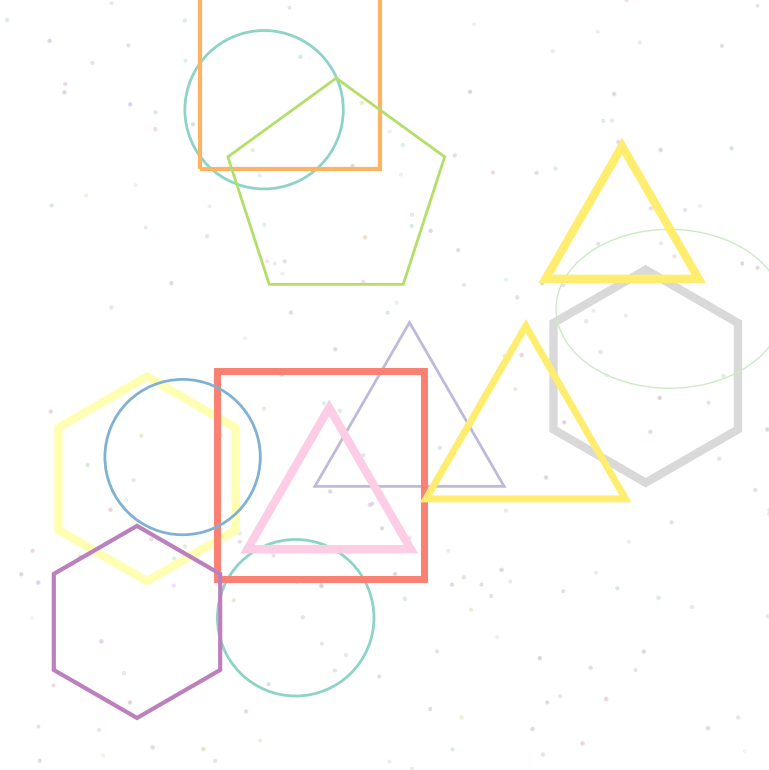[{"shape": "circle", "thickness": 1, "radius": 0.51, "center": [0.343, 0.857]}, {"shape": "circle", "thickness": 1, "radius": 0.51, "center": [0.384, 0.198]}, {"shape": "hexagon", "thickness": 3, "radius": 0.66, "center": [0.191, 0.378]}, {"shape": "triangle", "thickness": 1, "radius": 0.71, "center": [0.532, 0.439]}, {"shape": "square", "thickness": 2.5, "radius": 0.67, "center": [0.416, 0.383]}, {"shape": "circle", "thickness": 1, "radius": 0.5, "center": [0.237, 0.406]}, {"shape": "square", "thickness": 1.5, "radius": 0.58, "center": [0.377, 0.897]}, {"shape": "pentagon", "thickness": 1, "radius": 0.74, "center": [0.437, 0.751]}, {"shape": "triangle", "thickness": 3, "radius": 0.61, "center": [0.427, 0.348]}, {"shape": "hexagon", "thickness": 3, "radius": 0.69, "center": [0.839, 0.511]}, {"shape": "hexagon", "thickness": 1.5, "radius": 0.62, "center": [0.178, 0.192]}, {"shape": "oval", "thickness": 0.5, "radius": 0.74, "center": [0.87, 0.599]}, {"shape": "triangle", "thickness": 2.5, "radius": 0.75, "center": [0.683, 0.427]}, {"shape": "triangle", "thickness": 3, "radius": 0.57, "center": [0.808, 0.695]}]